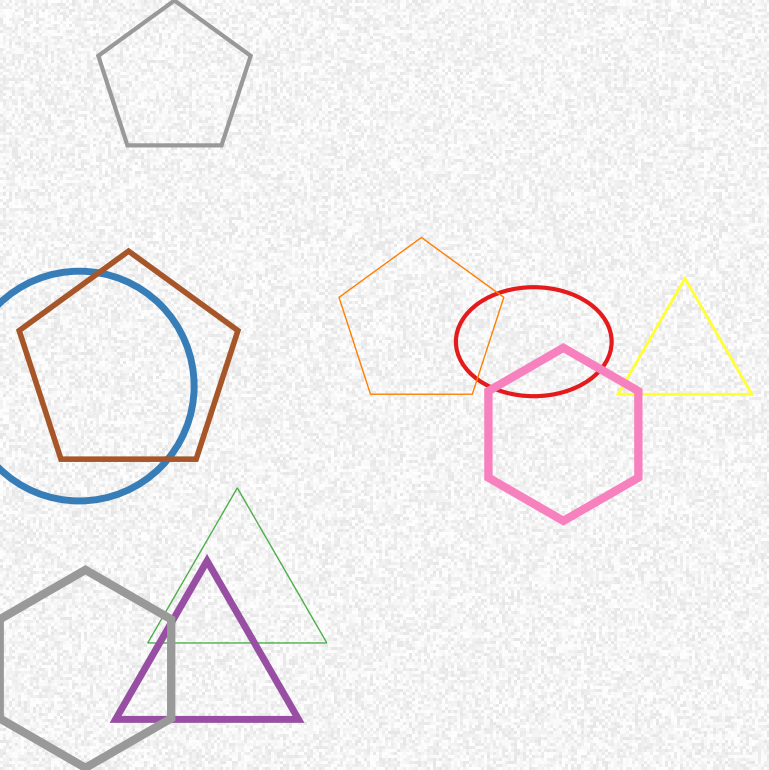[{"shape": "oval", "thickness": 1.5, "radius": 0.51, "center": [0.693, 0.556]}, {"shape": "circle", "thickness": 2.5, "radius": 0.75, "center": [0.103, 0.499]}, {"shape": "triangle", "thickness": 0.5, "radius": 0.67, "center": [0.308, 0.232]}, {"shape": "triangle", "thickness": 2.5, "radius": 0.69, "center": [0.269, 0.134]}, {"shape": "pentagon", "thickness": 0.5, "radius": 0.56, "center": [0.547, 0.579]}, {"shape": "triangle", "thickness": 1, "radius": 0.5, "center": [0.89, 0.538]}, {"shape": "pentagon", "thickness": 2, "radius": 0.75, "center": [0.167, 0.525]}, {"shape": "hexagon", "thickness": 3, "radius": 0.56, "center": [0.732, 0.436]}, {"shape": "hexagon", "thickness": 3, "radius": 0.64, "center": [0.111, 0.131]}, {"shape": "pentagon", "thickness": 1.5, "radius": 0.52, "center": [0.227, 0.895]}]